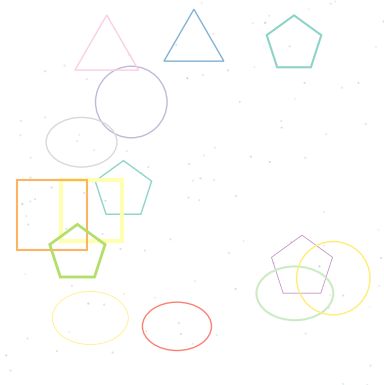[{"shape": "pentagon", "thickness": 1, "radius": 0.39, "center": [0.321, 0.506]}, {"shape": "pentagon", "thickness": 1.5, "radius": 0.37, "center": [0.764, 0.886]}, {"shape": "square", "thickness": 3, "radius": 0.39, "center": [0.237, 0.453]}, {"shape": "circle", "thickness": 1, "radius": 0.46, "center": [0.341, 0.735]}, {"shape": "oval", "thickness": 1, "radius": 0.45, "center": [0.46, 0.152]}, {"shape": "triangle", "thickness": 1, "radius": 0.45, "center": [0.504, 0.886]}, {"shape": "square", "thickness": 1.5, "radius": 0.46, "center": [0.135, 0.441]}, {"shape": "pentagon", "thickness": 2, "radius": 0.38, "center": [0.201, 0.342]}, {"shape": "triangle", "thickness": 1, "radius": 0.48, "center": [0.277, 0.866]}, {"shape": "oval", "thickness": 1, "radius": 0.46, "center": [0.212, 0.631]}, {"shape": "pentagon", "thickness": 0.5, "radius": 0.42, "center": [0.784, 0.306]}, {"shape": "oval", "thickness": 1.5, "radius": 0.5, "center": [0.766, 0.238]}, {"shape": "circle", "thickness": 1, "radius": 0.48, "center": [0.866, 0.277]}, {"shape": "oval", "thickness": 0.5, "radius": 0.49, "center": [0.234, 0.174]}]